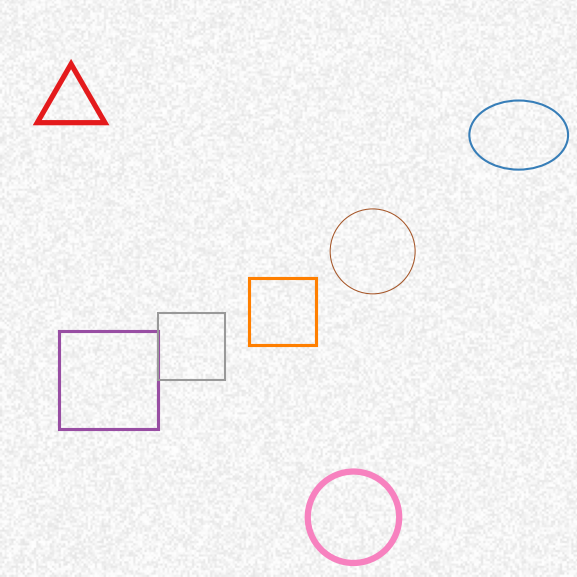[{"shape": "triangle", "thickness": 2.5, "radius": 0.34, "center": [0.123, 0.821]}, {"shape": "oval", "thickness": 1, "radius": 0.43, "center": [0.898, 0.765]}, {"shape": "square", "thickness": 1.5, "radius": 0.43, "center": [0.188, 0.342]}, {"shape": "square", "thickness": 1.5, "radius": 0.29, "center": [0.489, 0.459]}, {"shape": "circle", "thickness": 0.5, "radius": 0.37, "center": [0.645, 0.564]}, {"shape": "circle", "thickness": 3, "radius": 0.4, "center": [0.612, 0.103]}, {"shape": "square", "thickness": 1, "radius": 0.29, "center": [0.331, 0.399]}]